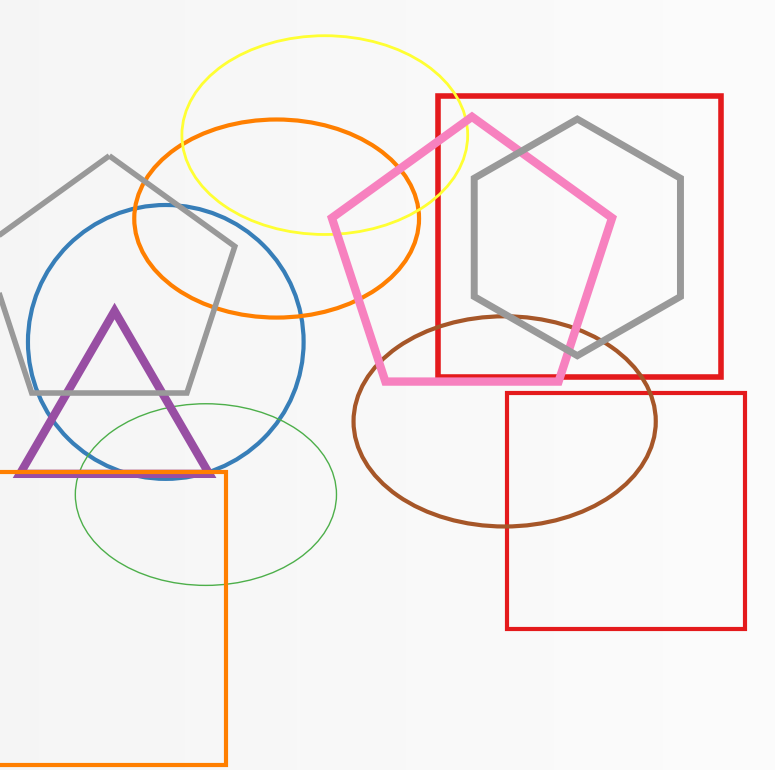[{"shape": "square", "thickness": 1.5, "radius": 0.77, "center": [0.808, 0.336]}, {"shape": "square", "thickness": 2, "radius": 0.91, "center": [0.748, 0.693]}, {"shape": "circle", "thickness": 1.5, "radius": 0.89, "center": [0.214, 0.556]}, {"shape": "oval", "thickness": 0.5, "radius": 0.84, "center": [0.266, 0.358]}, {"shape": "triangle", "thickness": 3, "radius": 0.7, "center": [0.148, 0.455]}, {"shape": "square", "thickness": 1.5, "radius": 0.95, "center": [0.102, 0.197]}, {"shape": "oval", "thickness": 1.5, "radius": 0.92, "center": [0.357, 0.716]}, {"shape": "oval", "thickness": 1, "radius": 0.92, "center": [0.419, 0.825]}, {"shape": "oval", "thickness": 1.5, "radius": 0.97, "center": [0.651, 0.453]}, {"shape": "pentagon", "thickness": 3, "radius": 0.95, "center": [0.609, 0.658]}, {"shape": "pentagon", "thickness": 2, "radius": 0.85, "center": [0.141, 0.627]}, {"shape": "hexagon", "thickness": 2.5, "radius": 0.77, "center": [0.745, 0.692]}]